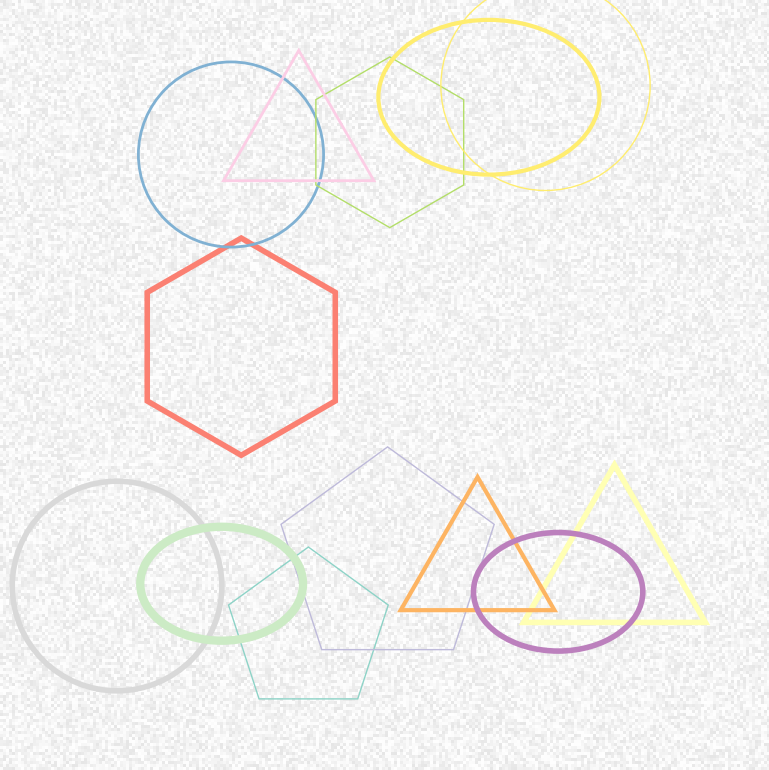[{"shape": "pentagon", "thickness": 0.5, "radius": 0.55, "center": [0.4, 0.181]}, {"shape": "triangle", "thickness": 2, "radius": 0.68, "center": [0.798, 0.26]}, {"shape": "pentagon", "thickness": 0.5, "radius": 0.73, "center": [0.503, 0.274]}, {"shape": "hexagon", "thickness": 2, "radius": 0.71, "center": [0.313, 0.55]}, {"shape": "circle", "thickness": 1, "radius": 0.6, "center": [0.3, 0.799]}, {"shape": "triangle", "thickness": 1.5, "radius": 0.58, "center": [0.62, 0.265]}, {"shape": "hexagon", "thickness": 0.5, "radius": 0.55, "center": [0.506, 0.815]}, {"shape": "triangle", "thickness": 1, "radius": 0.56, "center": [0.388, 0.822]}, {"shape": "circle", "thickness": 2, "radius": 0.68, "center": [0.152, 0.239]}, {"shape": "oval", "thickness": 2, "radius": 0.55, "center": [0.725, 0.231]}, {"shape": "oval", "thickness": 3, "radius": 0.53, "center": [0.288, 0.242]}, {"shape": "circle", "thickness": 0.5, "radius": 0.68, "center": [0.708, 0.889]}, {"shape": "oval", "thickness": 1.5, "radius": 0.72, "center": [0.635, 0.874]}]